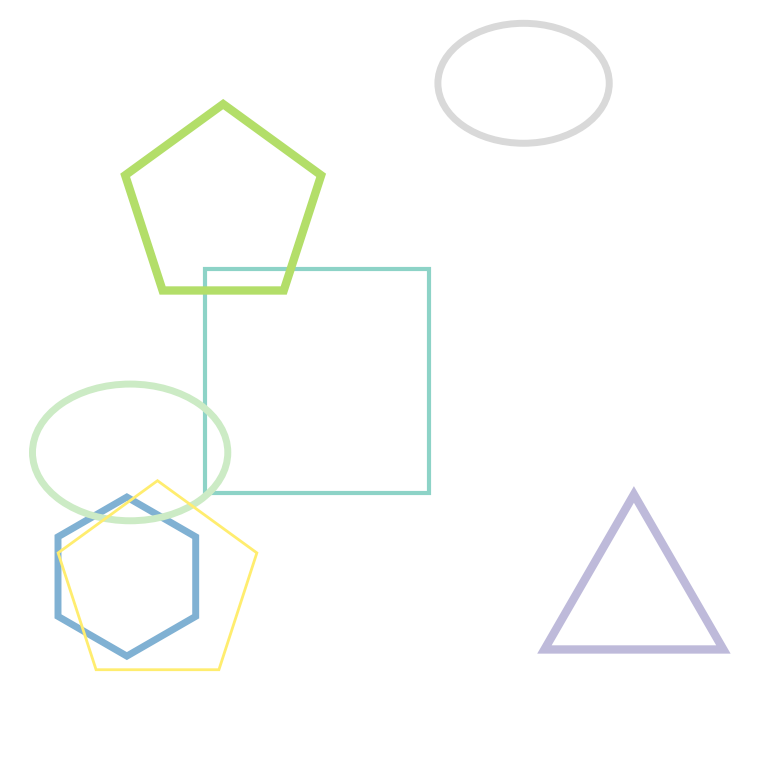[{"shape": "square", "thickness": 1.5, "radius": 0.73, "center": [0.411, 0.505]}, {"shape": "triangle", "thickness": 3, "radius": 0.67, "center": [0.823, 0.224]}, {"shape": "hexagon", "thickness": 2.5, "radius": 0.52, "center": [0.165, 0.251]}, {"shape": "pentagon", "thickness": 3, "radius": 0.67, "center": [0.29, 0.731]}, {"shape": "oval", "thickness": 2.5, "radius": 0.56, "center": [0.68, 0.892]}, {"shape": "oval", "thickness": 2.5, "radius": 0.63, "center": [0.169, 0.412]}, {"shape": "pentagon", "thickness": 1, "radius": 0.68, "center": [0.205, 0.24]}]